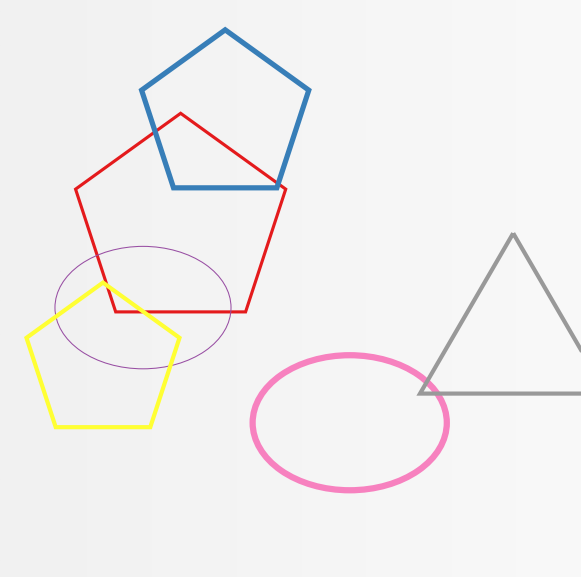[{"shape": "pentagon", "thickness": 1.5, "radius": 0.95, "center": [0.311, 0.613]}, {"shape": "pentagon", "thickness": 2.5, "radius": 0.76, "center": [0.387, 0.796]}, {"shape": "oval", "thickness": 0.5, "radius": 0.76, "center": [0.246, 0.467]}, {"shape": "pentagon", "thickness": 2, "radius": 0.69, "center": [0.177, 0.371]}, {"shape": "oval", "thickness": 3, "radius": 0.84, "center": [0.602, 0.267]}, {"shape": "triangle", "thickness": 2, "radius": 0.93, "center": [0.883, 0.41]}]